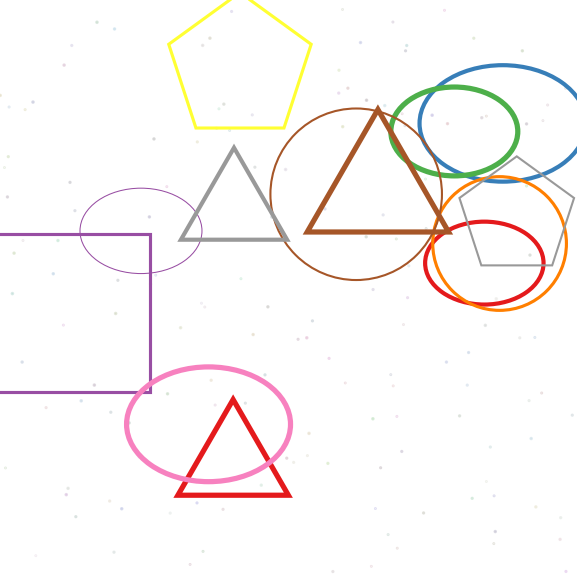[{"shape": "triangle", "thickness": 2.5, "radius": 0.55, "center": [0.404, 0.197]}, {"shape": "oval", "thickness": 2, "radius": 0.51, "center": [0.839, 0.544]}, {"shape": "oval", "thickness": 2, "radius": 0.72, "center": [0.871, 0.785]}, {"shape": "oval", "thickness": 2.5, "radius": 0.55, "center": [0.787, 0.772]}, {"shape": "square", "thickness": 1.5, "radius": 0.68, "center": [0.122, 0.458]}, {"shape": "oval", "thickness": 0.5, "radius": 0.53, "center": [0.244, 0.599]}, {"shape": "circle", "thickness": 1.5, "radius": 0.58, "center": [0.865, 0.577]}, {"shape": "pentagon", "thickness": 1.5, "radius": 0.65, "center": [0.416, 0.882]}, {"shape": "circle", "thickness": 1, "radius": 0.74, "center": [0.617, 0.663]}, {"shape": "triangle", "thickness": 2.5, "radius": 0.71, "center": [0.654, 0.668]}, {"shape": "oval", "thickness": 2.5, "radius": 0.71, "center": [0.361, 0.264]}, {"shape": "triangle", "thickness": 2, "radius": 0.53, "center": [0.405, 0.637]}, {"shape": "pentagon", "thickness": 1, "radius": 0.52, "center": [0.895, 0.624]}]